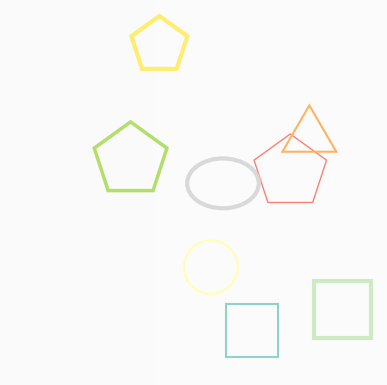[{"shape": "square", "thickness": 1.5, "radius": 0.34, "center": [0.651, 0.141]}, {"shape": "circle", "thickness": 1.5, "radius": 0.35, "center": [0.544, 0.306]}, {"shape": "pentagon", "thickness": 1, "radius": 0.49, "center": [0.749, 0.554]}, {"shape": "triangle", "thickness": 1.5, "radius": 0.4, "center": [0.798, 0.646]}, {"shape": "pentagon", "thickness": 2.5, "radius": 0.49, "center": [0.337, 0.585]}, {"shape": "oval", "thickness": 3, "radius": 0.46, "center": [0.575, 0.524]}, {"shape": "square", "thickness": 3, "radius": 0.37, "center": [0.884, 0.195]}, {"shape": "pentagon", "thickness": 3, "radius": 0.38, "center": [0.411, 0.883]}]